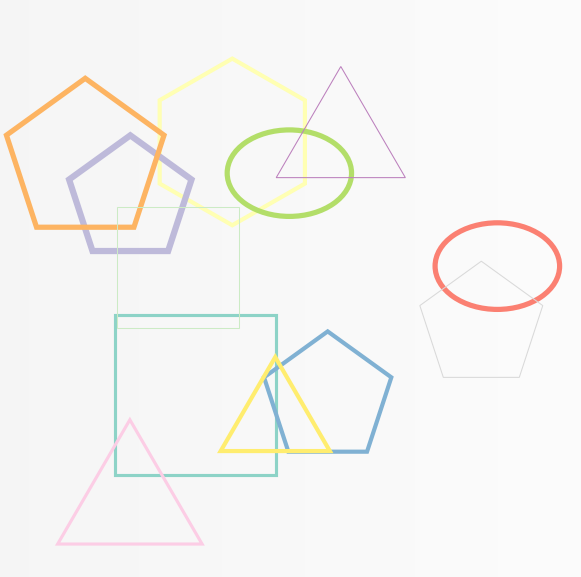[{"shape": "square", "thickness": 1.5, "radius": 0.69, "center": [0.336, 0.315]}, {"shape": "hexagon", "thickness": 2, "radius": 0.72, "center": [0.4, 0.753]}, {"shape": "pentagon", "thickness": 3, "radius": 0.55, "center": [0.224, 0.654]}, {"shape": "oval", "thickness": 2.5, "radius": 0.54, "center": [0.856, 0.538]}, {"shape": "pentagon", "thickness": 2, "radius": 0.58, "center": [0.564, 0.31]}, {"shape": "pentagon", "thickness": 2.5, "radius": 0.71, "center": [0.147, 0.721]}, {"shape": "oval", "thickness": 2.5, "radius": 0.53, "center": [0.498, 0.699]}, {"shape": "triangle", "thickness": 1.5, "radius": 0.72, "center": [0.223, 0.129]}, {"shape": "pentagon", "thickness": 0.5, "radius": 0.56, "center": [0.828, 0.436]}, {"shape": "triangle", "thickness": 0.5, "radius": 0.64, "center": [0.586, 0.756]}, {"shape": "square", "thickness": 0.5, "radius": 0.53, "center": [0.307, 0.536]}, {"shape": "triangle", "thickness": 2, "radius": 0.54, "center": [0.474, 0.272]}]